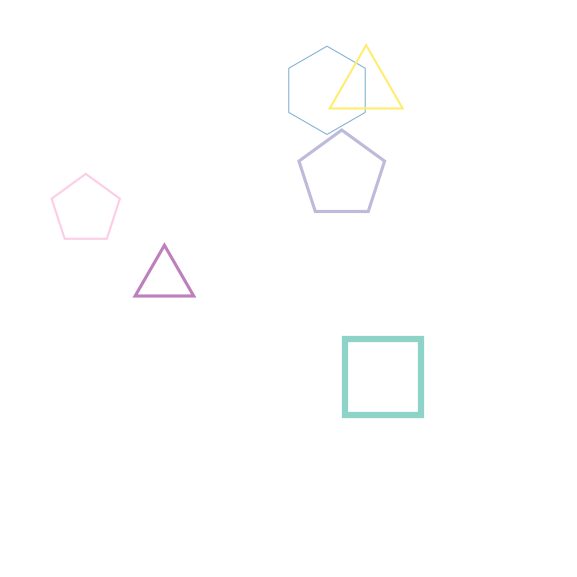[{"shape": "square", "thickness": 3, "radius": 0.33, "center": [0.663, 0.346]}, {"shape": "pentagon", "thickness": 1.5, "radius": 0.39, "center": [0.592, 0.696]}, {"shape": "hexagon", "thickness": 0.5, "radius": 0.38, "center": [0.566, 0.843]}, {"shape": "pentagon", "thickness": 1, "radius": 0.31, "center": [0.149, 0.636]}, {"shape": "triangle", "thickness": 1.5, "radius": 0.29, "center": [0.285, 0.516]}, {"shape": "triangle", "thickness": 1, "radius": 0.36, "center": [0.634, 0.848]}]